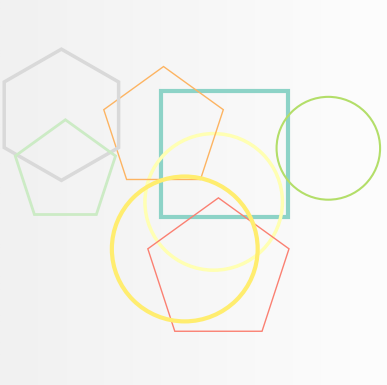[{"shape": "square", "thickness": 3, "radius": 0.82, "center": [0.58, 0.601]}, {"shape": "circle", "thickness": 2.5, "radius": 0.89, "center": [0.551, 0.476]}, {"shape": "pentagon", "thickness": 1, "radius": 0.96, "center": [0.564, 0.295]}, {"shape": "pentagon", "thickness": 1, "radius": 0.81, "center": [0.422, 0.665]}, {"shape": "circle", "thickness": 1.5, "radius": 0.67, "center": [0.847, 0.615]}, {"shape": "hexagon", "thickness": 2.5, "radius": 0.85, "center": [0.158, 0.702]}, {"shape": "pentagon", "thickness": 2, "radius": 0.68, "center": [0.169, 0.553]}, {"shape": "circle", "thickness": 3, "radius": 0.94, "center": [0.477, 0.353]}]